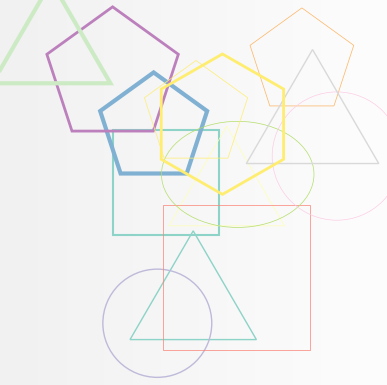[{"shape": "square", "thickness": 1.5, "radius": 0.68, "center": [0.428, 0.526]}, {"shape": "triangle", "thickness": 1, "radius": 0.94, "center": [0.499, 0.212]}, {"shape": "triangle", "thickness": 0.5, "radius": 0.86, "center": [0.585, 0.5]}, {"shape": "circle", "thickness": 1, "radius": 0.7, "center": [0.406, 0.16]}, {"shape": "square", "thickness": 0.5, "radius": 0.94, "center": [0.61, 0.278]}, {"shape": "pentagon", "thickness": 3, "radius": 0.73, "center": [0.397, 0.667]}, {"shape": "pentagon", "thickness": 0.5, "radius": 0.7, "center": [0.779, 0.839]}, {"shape": "oval", "thickness": 0.5, "radius": 0.98, "center": [0.613, 0.547]}, {"shape": "circle", "thickness": 0.5, "radius": 0.83, "center": [0.869, 0.595]}, {"shape": "triangle", "thickness": 1, "radius": 0.99, "center": [0.807, 0.674]}, {"shape": "pentagon", "thickness": 2, "radius": 0.89, "center": [0.291, 0.804]}, {"shape": "triangle", "thickness": 3, "radius": 0.88, "center": [0.133, 0.872]}, {"shape": "pentagon", "thickness": 0.5, "radius": 0.7, "center": [0.506, 0.703]}, {"shape": "hexagon", "thickness": 2, "radius": 0.91, "center": [0.574, 0.677]}]